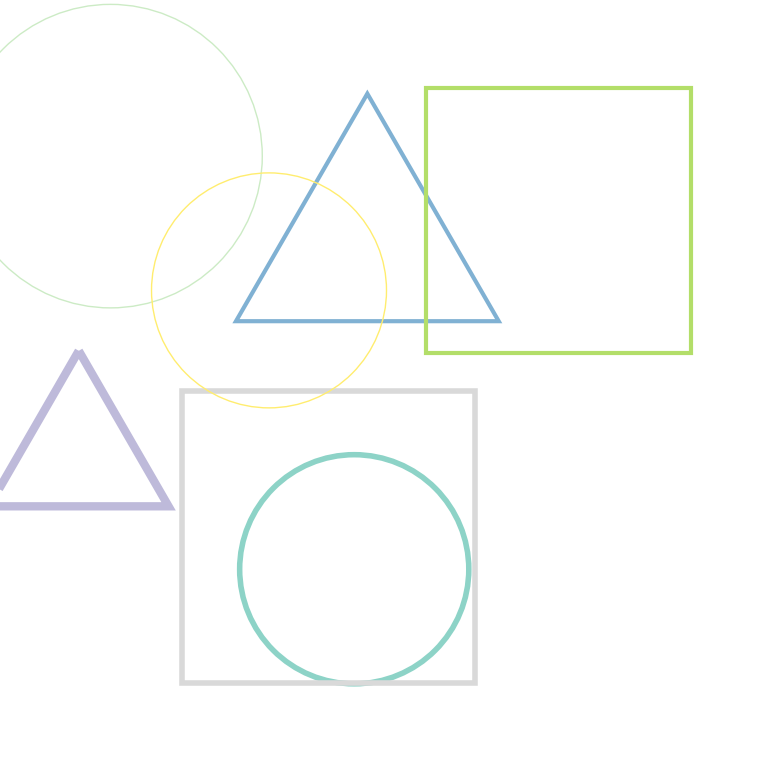[{"shape": "circle", "thickness": 2, "radius": 0.74, "center": [0.46, 0.261]}, {"shape": "triangle", "thickness": 3, "radius": 0.67, "center": [0.102, 0.41]}, {"shape": "triangle", "thickness": 1.5, "radius": 0.98, "center": [0.477, 0.681]}, {"shape": "square", "thickness": 1.5, "radius": 0.86, "center": [0.725, 0.714]}, {"shape": "square", "thickness": 2, "radius": 0.95, "center": [0.426, 0.303]}, {"shape": "circle", "thickness": 0.5, "radius": 0.99, "center": [0.144, 0.797]}, {"shape": "circle", "thickness": 0.5, "radius": 0.76, "center": [0.349, 0.623]}]